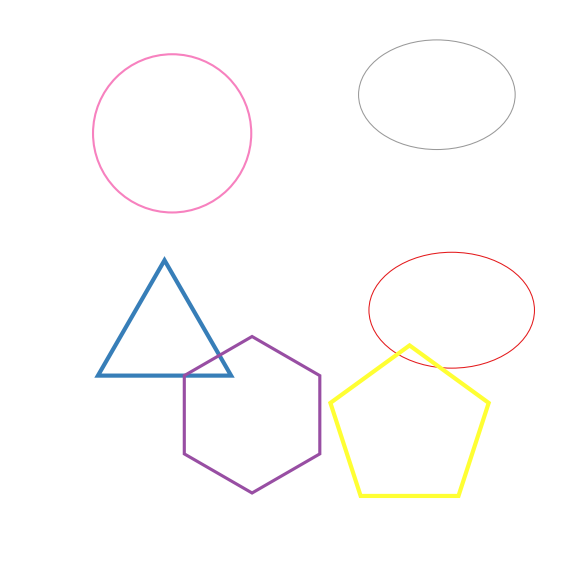[{"shape": "oval", "thickness": 0.5, "radius": 0.72, "center": [0.782, 0.462]}, {"shape": "triangle", "thickness": 2, "radius": 0.67, "center": [0.285, 0.415]}, {"shape": "hexagon", "thickness": 1.5, "radius": 0.68, "center": [0.436, 0.281]}, {"shape": "pentagon", "thickness": 2, "radius": 0.72, "center": [0.709, 0.257]}, {"shape": "circle", "thickness": 1, "radius": 0.68, "center": [0.298, 0.768]}, {"shape": "oval", "thickness": 0.5, "radius": 0.68, "center": [0.756, 0.835]}]